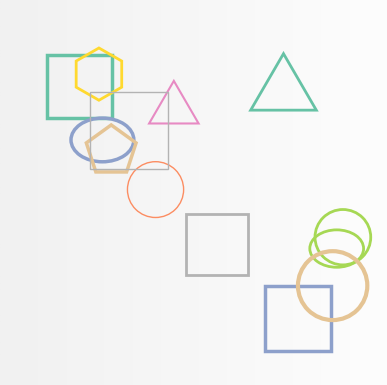[{"shape": "triangle", "thickness": 2, "radius": 0.49, "center": [0.732, 0.763]}, {"shape": "square", "thickness": 2.5, "radius": 0.42, "center": [0.206, 0.775]}, {"shape": "circle", "thickness": 1, "radius": 0.36, "center": [0.401, 0.508]}, {"shape": "oval", "thickness": 2.5, "radius": 0.41, "center": [0.264, 0.637]}, {"shape": "square", "thickness": 2.5, "radius": 0.42, "center": [0.769, 0.173]}, {"shape": "triangle", "thickness": 1.5, "radius": 0.37, "center": [0.449, 0.716]}, {"shape": "circle", "thickness": 2, "radius": 0.36, "center": [0.885, 0.384]}, {"shape": "oval", "thickness": 2, "radius": 0.35, "center": [0.869, 0.354]}, {"shape": "hexagon", "thickness": 2, "radius": 0.34, "center": [0.255, 0.808]}, {"shape": "pentagon", "thickness": 2.5, "radius": 0.34, "center": [0.287, 0.608]}, {"shape": "circle", "thickness": 3, "radius": 0.45, "center": [0.858, 0.258]}, {"shape": "square", "thickness": 2, "radius": 0.4, "center": [0.56, 0.365]}, {"shape": "square", "thickness": 1, "radius": 0.5, "center": [0.333, 0.66]}]